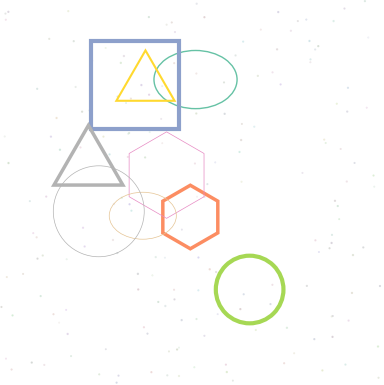[{"shape": "oval", "thickness": 1, "radius": 0.54, "center": [0.508, 0.793]}, {"shape": "hexagon", "thickness": 2.5, "radius": 0.41, "center": [0.494, 0.436]}, {"shape": "square", "thickness": 3, "radius": 0.57, "center": [0.351, 0.779]}, {"shape": "hexagon", "thickness": 0.5, "radius": 0.56, "center": [0.433, 0.545]}, {"shape": "circle", "thickness": 3, "radius": 0.44, "center": [0.648, 0.248]}, {"shape": "triangle", "thickness": 1.5, "radius": 0.44, "center": [0.378, 0.782]}, {"shape": "oval", "thickness": 0.5, "radius": 0.44, "center": [0.371, 0.44]}, {"shape": "circle", "thickness": 0.5, "radius": 0.59, "center": [0.257, 0.451]}, {"shape": "triangle", "thickness": 2.5, "radius": 0.52, "center": [0.23, 0.571]}]